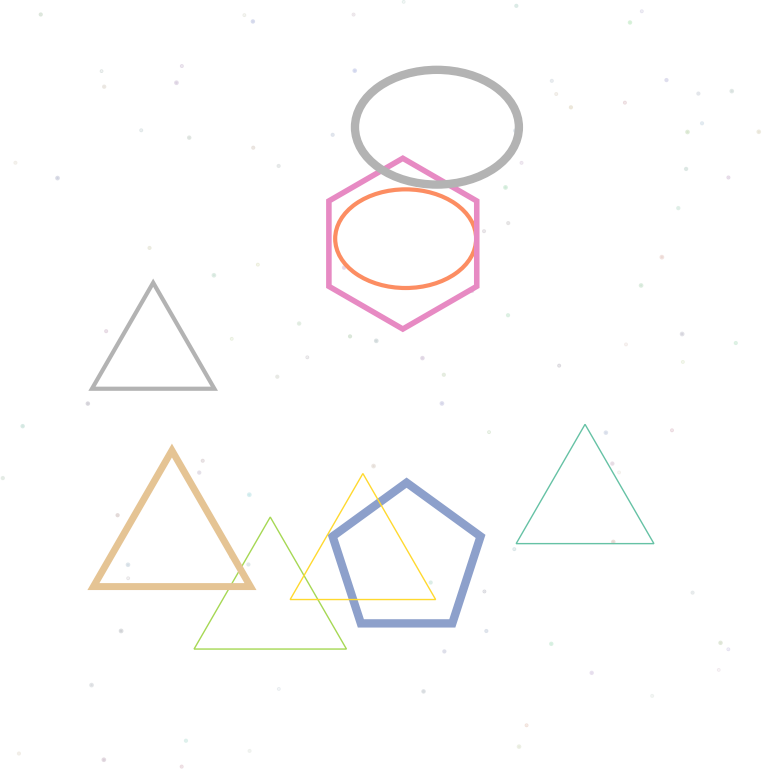[{"shape": "triangle", "thickness": 0.5, "radius": 0.52, "center": [0.76, 0.346]}, {"shape": "oval", "thickness": 1.5, "radius": 0.46, "center": [0.527, 0.69]}, {"shape": "pentagon", "thickness": 3, "radius": 0.51, "center": [0.528, 0.272]}, {"shape": "hexagon", "thickness": 2, "radius": 0.55, "center": [0.523, 0.684]}, {"shape": "triangle", "thickness": 0.5, "radius": 0.57, "center": [0.351, 0.214]}, {"shape": "triangle", "thickness": 0.5, "radius": 0.55, "center": [0.471, 0.276]}, {"shape": "triangle", "thickness": 2.5, "radius": 0.59, "center": [0.223, 0.297]}, {"shape": "triangle", "thickness": 1.5, "radius": 0.46, "center": [0.199, 0.541]}, {"shape": "oval", "thickness": 3, "radius": 0.53, "center": [0.567, 0.835]}]